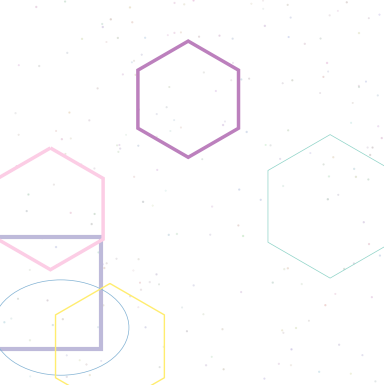[{"shape": "hexagon", "thickness": 0.5, "radius": 0.93, "center": [0.857, 0.464]}, {"shape": "square", "thickness": 3, "radius": 0.72, "center": [0.119, 0.239]}, {"shape": "oval", "thickness": 0.5, "radius": 0.88, "center": [0.158, 0.149]}, {"shape": "hexagon", "thickness": 2.5, "radius": 0.79, "center": [0.131, 0.458]}, {"shape": "hexagon", "thickness": 2.5, "radius": 0.75, "center": [0.489, 0.742]}, {"shape": "hexagon", "thickness": 1, "radius": 0.82, "center": [0.286, 0.1]}]